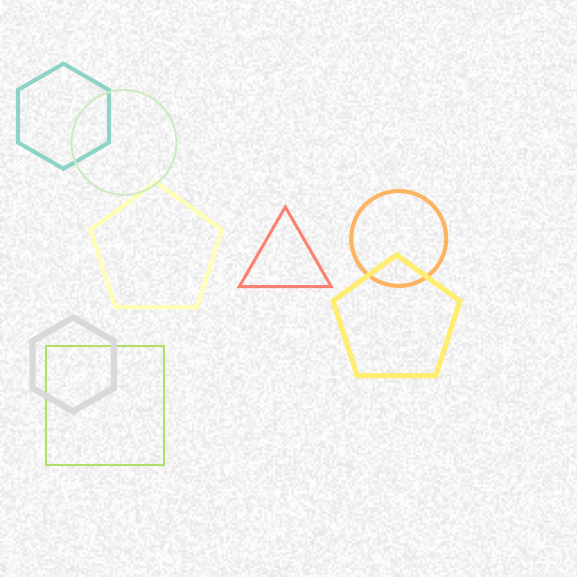[{"shape": "hexagon", "thickness": 2, "radius": 0.45, "center": [0.11, 0.798]}, {"shape": "pentagon", "thickness": 2, "radius": 0.6, "center": [0.27, 0.564]}, {"shape": "triangle", "thickness": 1.5, "radius": 0.46, "center": [0.494, 0.549]}, {"shape": "circle", "thickness": 2, "radius": 0.41, "center": [0.69, 0.586]}, {"shape": "square", "thickness": 1, "radius": 0.51, "center": [0.182, 0.297]}, {"shape": "hexagon", "thickness": 3, "radius": 0.41, "center": [0.127, 0.368]}, {"shape": "circle", "thickness": 1, "radius": 0.45, "center": [0.215, 0.752]}, {"shape": "pentagon", "thickness": 2.5, "radius": 0.58, "center": [0.687, 0.442]}]